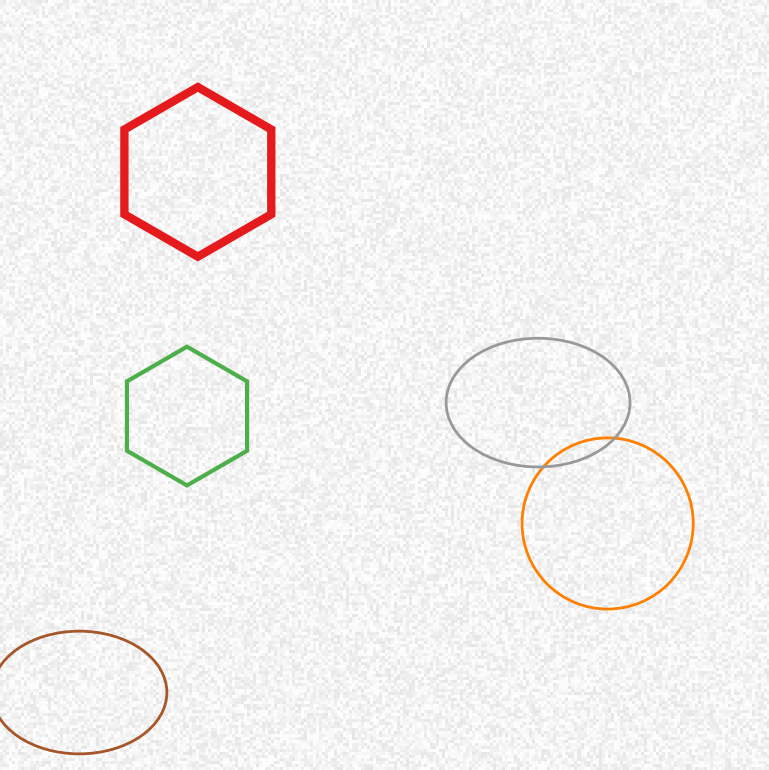[{"shape": "hexagon", "thickness": 3, "radius": 0.55, "center": [0.257, 0.777]}, {"shape": "hexagon", "thickness": 1.5, "radius": 0.45, "center": [0.243, 0.46]}, {"shape": "circle", "thickness": 1, "radius": 0.56, "center": [0.789, 0.32]}, {"shape": "oval", "thickness": 1, "radius": 0.57, "center": [0.103, 0.101]}, {"shape": "oval", "thickness": 1, "radius": 0.6, "center": [0.699, 0.477]}]